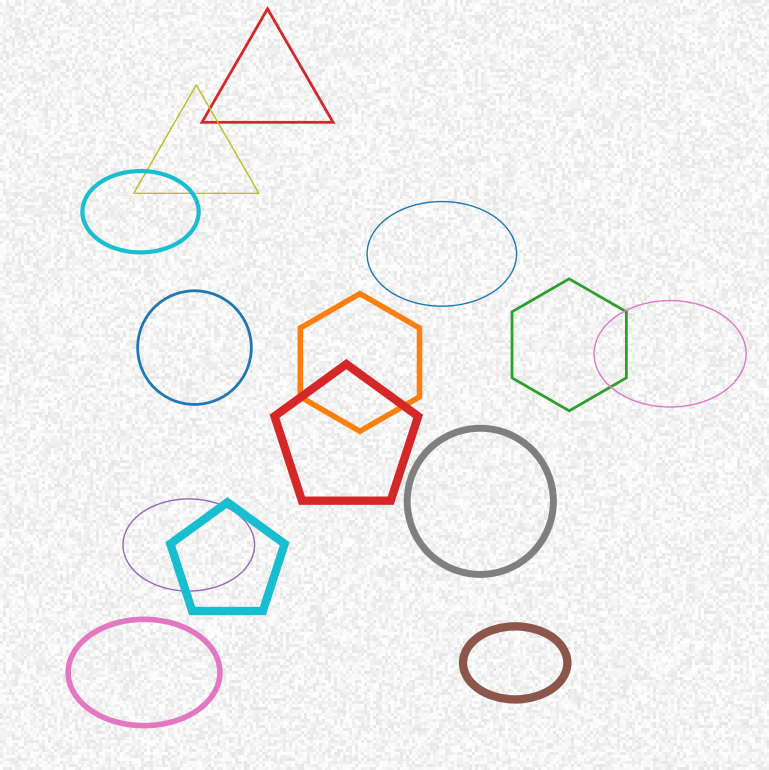[{"shape": "circle", "thickness": 1, "radius": 0.37, "center": [0.253, 0.549]}, {"shape": "oval", "thickness": 0.5, "radius": 0.49, "center": [0.574, 0.67]}, {"shape": "hexagon", "thickness": 2, "radius": 0.45, "center": [0.467, 0.529]}, {"shape": "hexagon", "thickness": 1, "radius": 0.43, "center": [0.739, 0.552]}, {"shape": "pentagon", "thickness": 3, "radius": 0.49, "center": [0.45, 0.429]}, {"shape": "triangle", "thickness": 1, "radius": 0.49, "center": [0.347, 0.89]}, {"shape": "oval", "thickness": 0.5, "radius": 0.43, "center": [0.245, 0.292]}, {"shape": "oval", "thickness": 3, "radius": 0.34, "center": [0.669, 0.139]}, {"shape": "oval", "thickness": 0.5, "radius": 0.49, "center": [0.87, 0.541]}, {"shape": "oval", "thickness": 2, "radius": 0.49, "center": [0.187, 0.127]}, {"shape": "circle", "thickness": 2.5, "radius": 0.47, "center": [0.624, 0.349]}, {"shape": "triangle", "thickness": 0.5, "radius": 0.47, "center": [0.255, 0.796]}, {"shape": "pentagon", "thickness": 3, "radius": 0.39, "center": [0.295, 0.27]}, {"shape": "oval", "thickness": 1.5, "radius": 0.38, "center": [0.183, 0.725]}]